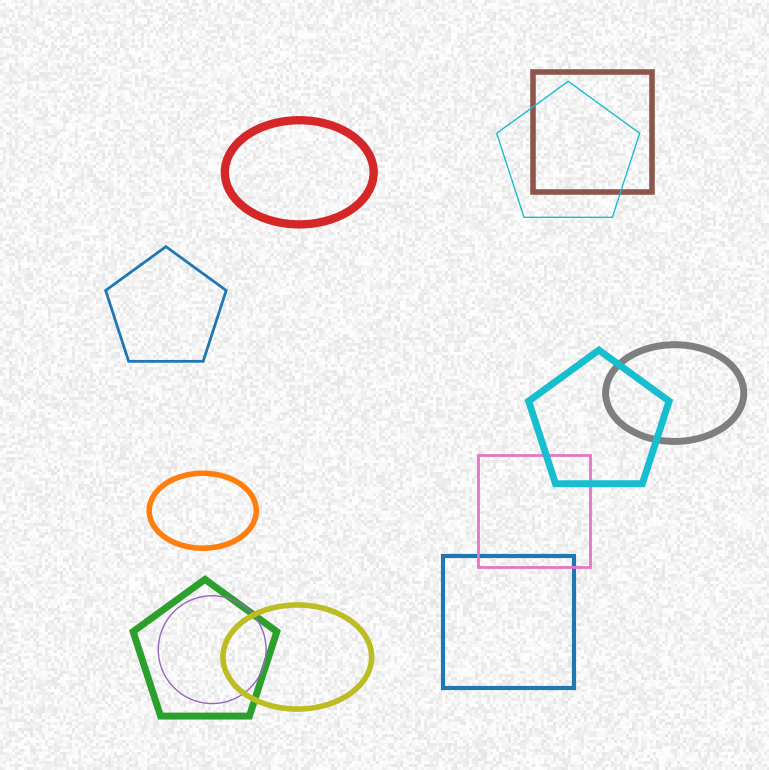[{"shape": "pentagon", "thickness": 1, "radius": 0.41, "center": [0.215, 0.597]}, {"shape": "square", "thickness": 1.5, "radius": 0.43, "center": [0.66, 0.192]}, {"shape": "oval", "thickness": 2, "radius": 0.35, "center": [0.263, 0.337]}, {"shape": "pentagon", "thickness": 2.5, "radius": 0.49, "center": [0.266, 0.149]}, {"shape": "oval", "thickness": 3, "radius": 0.48, "center": [0.389, 0.776]}, {"shape": "circle", "thickness": 0.5, "radius": 0.35, "center": [0.276, 0.156]}, {"shape": "square", "thickness": 2, "radius": 0.39, "center": [0.77, 0.829]}, {"shape": "square", "thickness": 1, "radius": 0.36, "center": [0.694, 0.336]}, {"shape": "oval", "thickness": 2.5, "radius": 0.45, "center": [0.876, 0.49]}, {"shape": "oval", "thickness": 2, "radius": 0.48, "center": [0.386, 0.147]}, {"shape": "pentagon", "thickness": 0.5, "radius": 0.49, "center": [0.738, 0.797]}, {"shape": "pentagon", "thickness": 2.5, "radius": 0.48, "center": [0.778, 0.449]}]